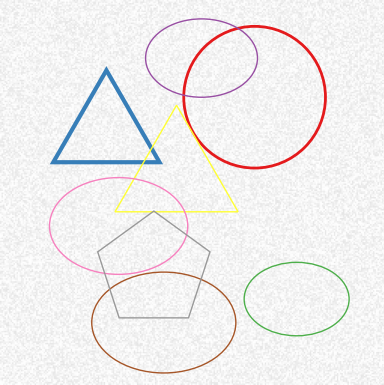[{"shape": "circle", "thickness": 2, "radius": 0.92, "center": [0.661, 0.748]}, {"shape": "triangle", "thickness": 3, "radius": 0.8, "center": [0.276, 0.658]}, {"shape": "oval", "thickness": 1, "radius": 0.68, "center": [0.77, 0.223]}, {"shape": "oval", "thickness": 1, "radius": 0.73, "center": [0.523, 0.849]}, {"shape": "triangle", "thickness": 1, "radius": 0.92, "center": [0.459, 0.542]}, {"shape": "oval", "thickness": 1, "radius": 0.94, "center": [0.425, 0.162]}, {"shape": "oval", "thickness": 1, "radius": 0.9, "center": [0.308, 0.413]}, {"shape": "pentagon", "thickness": 1, "radius": 0.77, "center": [0.4, 0.298]}]